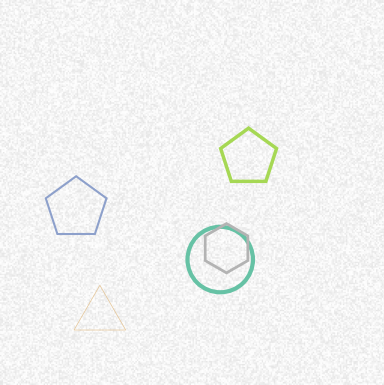[{"shape": "circle", "thickness": 3, "radius": 0.43, "center": [0.572, 0.326]}, {"shape": "pentagon", "thickness": 1.5, "radius": 0.41, "center": [0.198, 0.459]}, {"shape": "pentagon", "thickness": 2.5, "radius": 0.38, "center": [0.646, 0.591]}, {"shape": "triangle", "thickness": 0.5, "radius": 0.39, "center": [0.259, 0.182]}, {"shape": "hexagon", "thickness": 2, "radius": 0.32, "center": [0.588, 0.355]}]